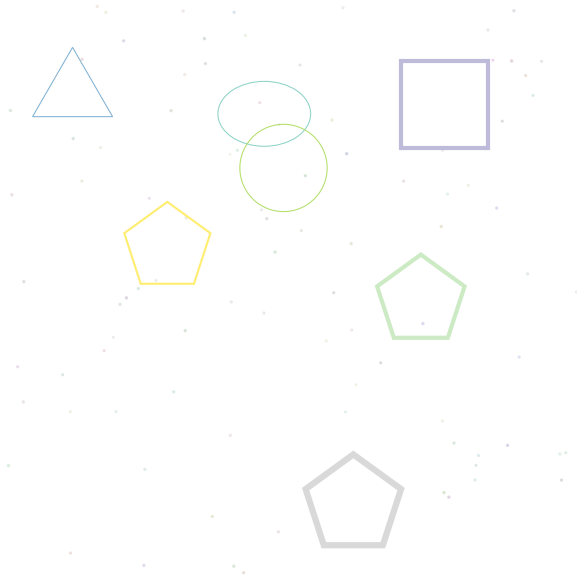[{"shape": "oval", "thickness": 0.5, "radius": 0.4, "center": [0.458, 0.802]}, {"shape": "square", "thickness": 2, "radius": 0.38, "center": [0.769, 0.818]}, {"shape": "triangle", "thickness": 0.5, "radius": 0.4, "center": [0.126, 0.837]}, {"shape": "circle", "thickness": 0.5, "radius": 0.38, "center": [0.491, 0.708]}, {"shape": "pentagon", "thickness": 3, "radius": 0.43, "center": [0.612, 0.125]}, {"shape": "pentagon", "thickness": 2, "radius": 0.4, "center": [0.729, 0.479]}, {"shape": "pentagon", "thickness": 1, "radius": 0.39, "center": [0.29, 0.571]}]